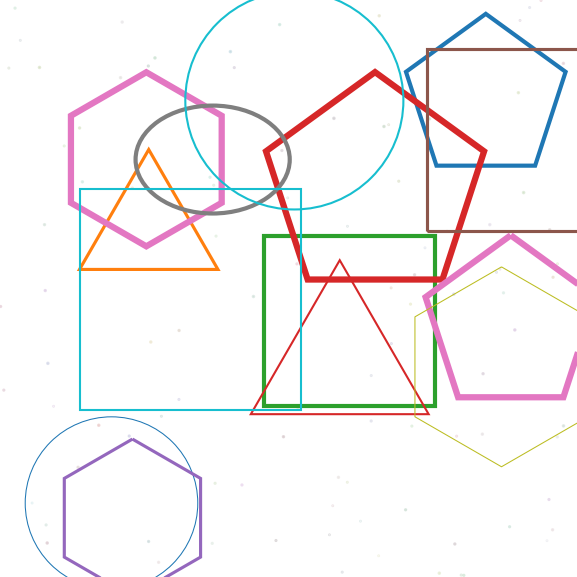[{"shape": "circle", "thickness": 0.5, "radius": 0.75, "center": [0.193, 0.128]}, {"shape": "pentagon", "thickness": 2, "radius": 0.73, "center": [0.841, 0.83]}, {"shape": "triangle", "thickness": 1.5, "radius": 0.69, "center": [0.258, 0.602]}, {"shape": "square", "thickness": 2, "radius": 0.74, "center": [0.605, 0.443]}, {"shape": "triangle", "thickness": 1, "radius": 0.89, "center": [0.588, 0.371]}, {"shape": "pentagon", "thickness": 3, "radius": 0.99, "center": [0.649, 0.676]}, {"shape": "hexagon", "thickness": 1.5, "radius": 0.68, "center": [0.229, 0.103]}, {"shape": "square", "thickness": 1.5, "radius": 0.79, "center": [0.897, 0.756]}, {"shape": "pentagon", "thickness": 3, "radius": 0.78, "center": [0.884, 0.437]}, {"shape": "hexagon", "thickness": 3, "radius": 0.75, "center": [0.253, 0.723]}, {"shape": "oval", "thickness": 2, "radius": 0.67, "center": [0.368, 0.723]}, {"shape": "hexagon", "thickness": 0.5, "radius": 0.87, "center": [0.868, 0.364]}, {"shape": "square", "thickness": 1, "radius": 0.96, "center": [0.33, 0.48]}, {"shape": "circle", "thickness": 1, "radius": 0.94, "center": [0.51, 0.825]}]